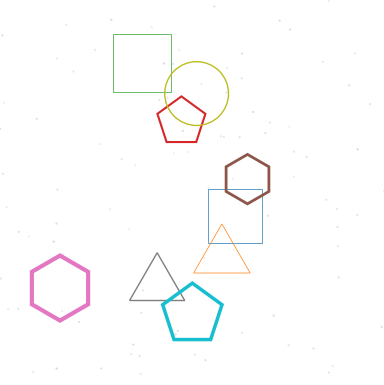[{"shape": "square", "thickness": 0.5, "radius": 0.35, "center": [0.61, 0.439]}, {"shape": "triangle", "thickness": 0.5, "radius": 0.42, "center": [0.576, 0.333]}, {"shape": "square", "thickness": 0.5, "radius": 0.38, "center": [0.368, 0.836]}, {"shape": "pentagon", "thickness": 1.5, "radius": 0.33, "center": [0.471, 0.684]}, {"shape": "hexagon", "thickness": 2, "radius": 0.32, "center": [0.643, 0.535]}, {"shape": "hexagon", "thickness": 3, "radius": 0.42, "center": [0.156, 0.252]}, {"shape": "triangle", "thickness": 1, "radius": 0.41, "center": [0.408, 0.261]}, {"shape": "circle", "thickness": 1, "radius": 0.41, "center": [0.511, 0.757]}, {"shape": "pentagon", "thickness": 2.5, "radius": 0.41, "center": [0.5, 0.184]}]